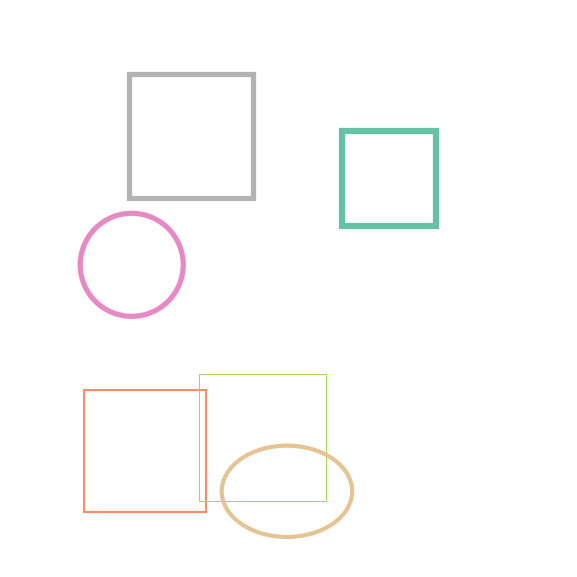[{"shape": "square", "thickness": 3, "radius": 0.41, "center": [0.674, 0.69]}, {"shape": "square", "thickness": 1, "radius": 0.53, "center": [0.251, 0.218]}, {"shape": "circle", "thickness": 2.5, "radius": 0.45, "center": [0.228, 0.541]}, {"shape": "square", "thickness": 0.5, "radius": 0.55, "center": [0.455, 0.241]}, {"shape": "oval", "thickness": 2, "radius": 0.56, "center": [0.497, 0.148]}, {"shape": "square", "thickness": 2.5, "radius": 0.54, "center": [0.33, 0.764]}]